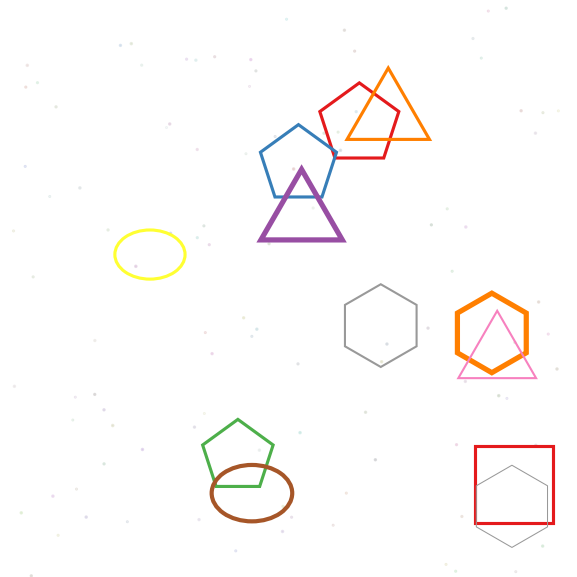[{"shape": "square", "thickness": 1.5, "radius": 0.34, "center": [0.891, 0.16]}, {"shape": "pentagon", "thickness": 1.5, "radius": 0.36, "center": [0.622, 0.784]}, {"shape": "pentagon", "thickness": 1.5, "radius": 0.35, "center": [0.517, 0.714]}, {"shape": "pentagon", "thickness": 1.5, "radius": 0.32, "center": [0.412, 0.209]}, {"shape": "triangle", "thickness": 2.5, "radius": 0.41, "center": [0.522, 0.624]}, {"shape": "triangle", "thickness": 1.5, "radius": 0.41, "center": [0.672, 0.799]}, {"shape": "hexagon", "thickness": 2.5, "radius": 0.34, "center": [0.852, 0.423]}, {"shape": "oval", "thickness": 1.5, "radius": 0.3, "center": [0.26, 0.558]}, {"shape": "oval", "thickness": 2, "radius": 0.35, "center": [0.436, 0.145]}, {"shape": "triangle", "thickness": 1, "radius": 0.39, "center": [0.861, 0.383]}, {"shape": "hexagon", "thickness": 1, "radius": 0.36, "center": [0.659, 0.435]}, {"shape": "hexagon", "thickness": 0.5, "radius": 0.36, "center": [0.886, 0.122]}]